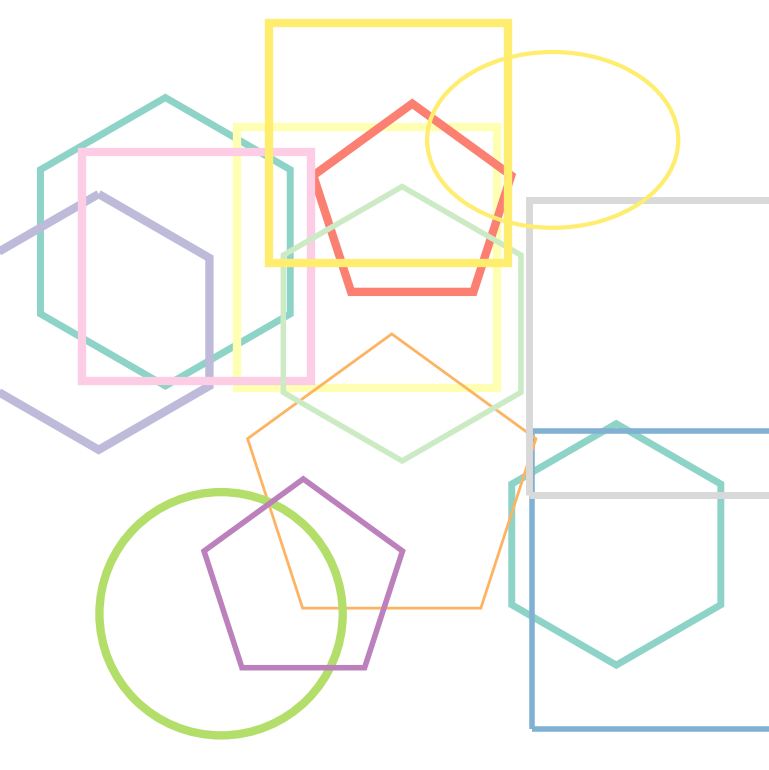[{"shape": "hexagon", "thickness": 2.5, "radius": 0.78, "center": [0.8, 0.293]}, {"shape": "hexagon", "thickness": 2.5, "radius": 0.94, "center": [0.215, 0.686]}, {"shape": "square", "thickness": 3, "radius": 0.85, "center": [0.477, 0.665]}, {"shape": "hexagon", "thickness": 3, "radius": 0.83, "center": [0.128, 0.582]}, {"shape": "pentagon", "thickness": 3, "radius": 0.68, "center": [0.535, 0.73]}, {"shape": "square", "thickness": 2, "radius": 0.97, "center": [0.885, 0.247]}, {"shape": "pentagon", "thickness": 1, "radius": 0.98, "center": [0.509, 0.369]}, {"shape": "circle", "thickness": 3, "radius": 0.79, "center": [0.287, 0.203]}, {"shape": "square", "thickness": 3, "radius": 0.74, "center": [0.255, 0.654]}, {"shape": "square", "thickness": 2.5, "radius": 0.96, "center": [0.878, 0.548]}, {"shape": "pentagon", "thickness": 2, "radius": 0.68, "center": [0.394, 0.242]}, {"shape": "hexagon", "thickness": 2, "radius": 0.89, "center": [0.522, 0.58]}, {"shape": "oval", "thickness": 1.5, "radius": 0.82, "center": [0.718, 0.818]}, {"shape": "square", "thickness": 3, "radius": 0.78, "center": [0.505, 0.815]}]